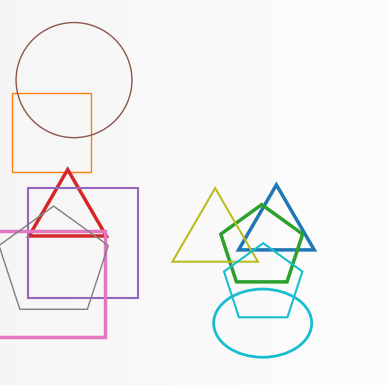[{"shape": "triangle", "thickness": 2.5, "radius": 0.56, "center": [0.713, 0.407]}, {"shape": "square", "thickness": 1, "radius": 0.51, "center": [0.133, 0.655]}, {"shape": "pentagon", "thickness": 2.5, "radius": 0.55, "center": [0.675, 0.358]}, {"shape": "triangle", "thickness": 2.5, "radius": 0.58, "center": [0.175, 0.445]}, {"shape": "square", "thickness": 1.5, "radius": 0.71, "center": [0.214, 0.369]}, {"shape": "circle", "thickness": 1, "radius": 0.75, "center": [0.191, 0.792]}, {"shape": "square", "thickness": 2.5, "radius": 0.69, "center": [0.134, 0.262]}, {"shape": "pentagon", "thickness": 1, "radius": 0.74, "center": [0.138, 0.317]}, {"shape": "triangle", "thickness": 1.5, "radius": 0.64, "center": [0.555, 0.384]}, {"shape": "oval", "thickness": 2, "radius": 0.63, "center": [0.678, 0.161]}, {"shape": "pentagon", "thickness": 1.5, "radius": 0.53, "center": [0.679, 0.262]}]